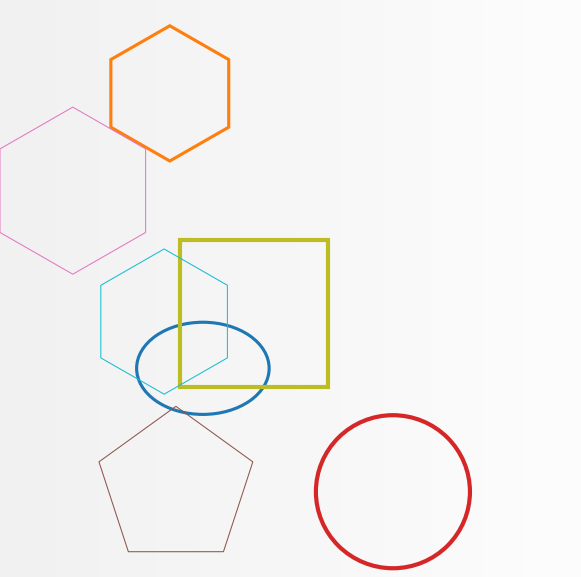[{"shape": "oval", "thickness": 1.5, "radius": 0.57, "center": [0.349, 0.361]}, {"shape": "hexagon", "thickness": 1.5, "radius": 0.59, "center": [0.292, 0.837]}, {"shape": "circle", "thickness": 2, "radius": 0.66, "center": [0.676, 0.148]}, {"shape": "pentagon", "thickness": 0.5, "radius": 0.7, "center": [0.303, 0.156]}, {"shape": "hexagon", "thickness": 0.5, "radius": 0.72, "center": [0.125, 0.669]}, {"shape": "square", "thickness": 2, "radius": 0.64, "center": [0.437, 0.456]}, {"shape": "hexagon", "thickness": 0.5, "radius": 0.63, "center": [0.282, 0.442]}]